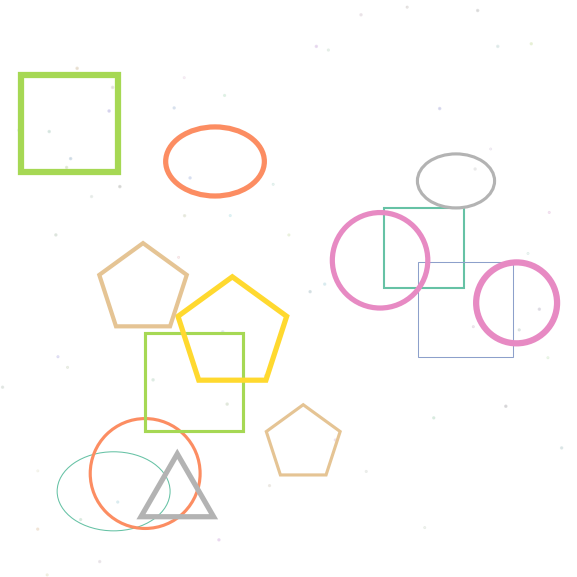[{"shape": "square", "thickness": 1, "radius": 0.34, "center": [0.735, 0.57]}, {"shape": "oval", "thickness": 0.5, "radius": 0.49, "center": [0.197, 0.148]}, {"shape": "circle", "thickness": 1.5, "radius": 0.48, "center": [0.251, 0.179]}, {"shape": "oval", "thickness": 2.5, "radius": 0.43, "center": [0.372, 0.72]}, {"shape": "square", "thickness": 0.5, "radius": 0.41, "center": [0.806, 0.463]}, {"shape": "circle", "thickness": 3, "radius": 0.35, "center": [0.895, 0.475]}, {"shape": "circle", "thickness": 2.5, "radius": 0.41, "center": [0.658, 0.548]}, {"shape": "square", "thickness": 1.5, "radius": 0.43, "center": [0.336, 0.337]}, {"shape": "square", "thickness": 3, "radius": 0.42, "center": [0.121, 0.785]}, {"shape": "pentagon", "thickness": 2.5, "radius": 0.49, "center": [0.402, 0.421]}, {"shape": "pentagon", "thickness": 1.5, "radius": 0.34, "center": [0.525, 0.231]}, {"shape": "pentagon", "thickness": 2, "radius": 0.4, "center": [0.248, 0.498]}, {"shape": "oval", "thickness": 1.5, "radius": 0.33, "center": [0.79, 0.686]}, {"shape": "triangle", "thickness": 2.5, "radius": 0.36, "center": [0.307, 0.141]}]